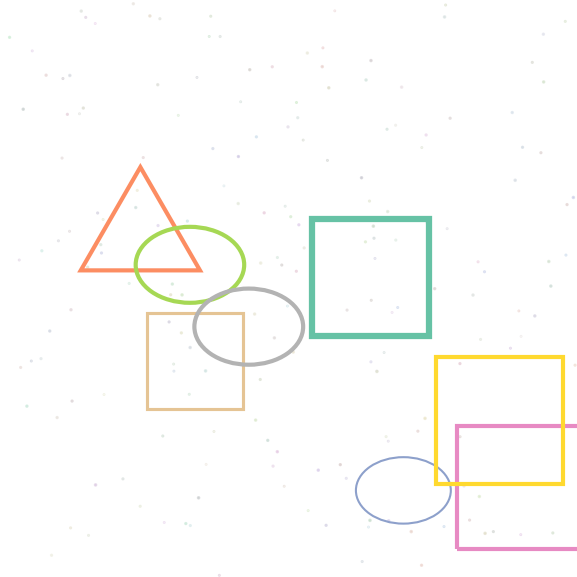[{"shape": "square", "thickness": 3, "radius": 0.51, "center": [0.641, 0.518]}, {"shape": "triangle", "thickness": 2, "radius": 0.6, "center": [0.243, 0.591]}, {"shape": "oval", "thickness": 1, "radius": 0.41, "center": [0.698, 0.15]}, {"shape": "square", "thickness": 2, "radius": 0.53, "center": [0.898, 0.154]}, {"shape": "oval", "thickness": 2, "radius": 0.47, "center": [0.329, 0.541]}, {"shape": "square", "thickness": 2, "radius": 0.55, "center": [0.865, 0.271]}, {"shape": "square", "thickness": 1.5, "radius": 0.42, "center": [0.337, 0.374]}, {"shape": "oval", "thickness": 2, "radius": 0.47, "center": [0.431, 0.434]}]